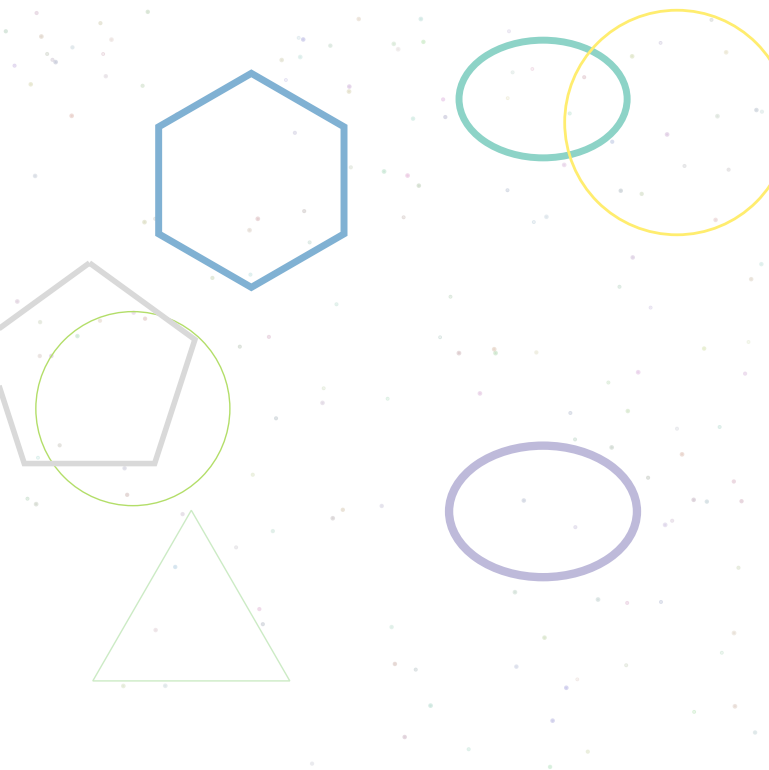[{"shape": "oval", "thickness": 2.5, "radius": 0.55, "center": [0.705, 0.871]}, {"shape": "oval", "thickness": 3, "radius": 0.61, "center": [0.705, 0.336]}, {"shape": "hexagon", "thickness": 2.5, "radius": 0.69, "center": [0.326, 0.766]}, {"shape": "circle", "thickness": 0.5, "radius": 0.63, "center": [0.173, 0.469]}, {"shape": "pentagon", "thickness": 2, "radius": 0.72, "center": [0.116, 0.515]}, {"shape": "triangle", "thickness": 0.5, "radius": 0.74, "center": [0.248, 0.19]}, {"shape": "circle", "thickness": 1, "radius": 0.73, "center": [0.879, 0.841]}]